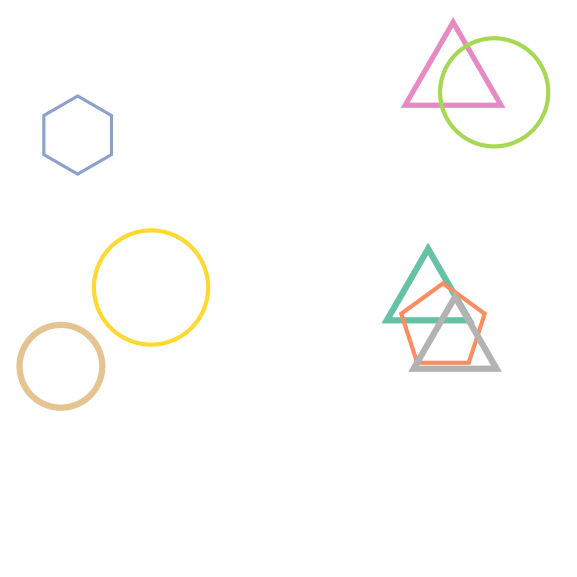[{"shape": "triangle", "thickness": 3, "radius": 0.41, "center": [0.741, 0.486]}, {"shape": "pentagon", "thickness": 2, "radius": 0.38, "center": [0.767, 0.432]}, {"shape": "hexagon", "thickness": 1.5, "radius": 0.34, "center": [0.134, 0.765]}, {"shape": "triangle", "thickness": 2.5, "radius": 0.48, "center": [0.785, 0.865]}, {"shape": "circle", "thickness": 2, "radius": 0.47, "center": [0.856, 0.839]}, {"shape": "circle", "thickness": 2, "radius": 0.49, "center": [0.262, 0.501]}, {"shape": "circle", "thickness": 3, "radius": 0.36, "center": [0.105, 0.365]}, {"shape": "triangle", "thickness": 3, "radius": 0.41, "center": [0.788, 0.402]}]